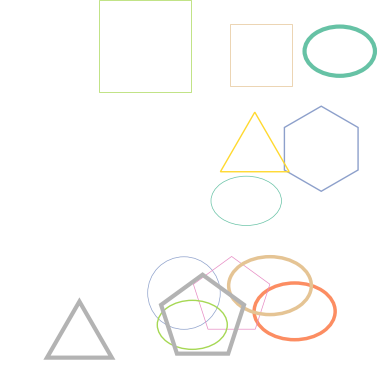[{"shape": "oval", "thickness": 3, "radius": 0.46, "center": [0.882, 0.867]}, {"shape": "oval", "thickness": 0.5, "radius": 0.46, "center": [0.64, 0.478]}, {"shape": "oval", "thickness": 2.5, "radius": 0.53, "center": [0.765, 0.191]}, {"shape": "circle", "thickness": 0.5, "radius": 0.47, "center": [0.478, 0.239]}, {"shape": "hexagon", "thickness": 1, "radius": 0.55, "center": [0.834, 0.614]}, {"shape": "pentagon", "thickness": 0.5, "radius": 0.52, "center": [0.602, 0.229]}, {"shape": "square", "thickness": 0.5, "radius": 0.6, "center": [0.376, 0.88]}, {"shape": "oval", "thickness": 1, "radius": 0.45, "center": [0.499, 0.156]}, {"shape": "triangle", "thickness": 1, "radius": 0.52, "center": [0.662, 0.605]}, {"shape": "oval", "thickness": 2.5, "radius": 0.54, "center": [0.701, 0.258]}, {"shape": "square", "thickness": 0.5, "radius": 0.41, "center": [0.678, 0.857]}, {"shape": "pentagon", "thickness": 3, "radius": 0.57, "center": [0.526, 0.173]}, {"shape": "triangle", "thickness": 3, "radius": 0.49, "center": [0.206, 0.12]}]